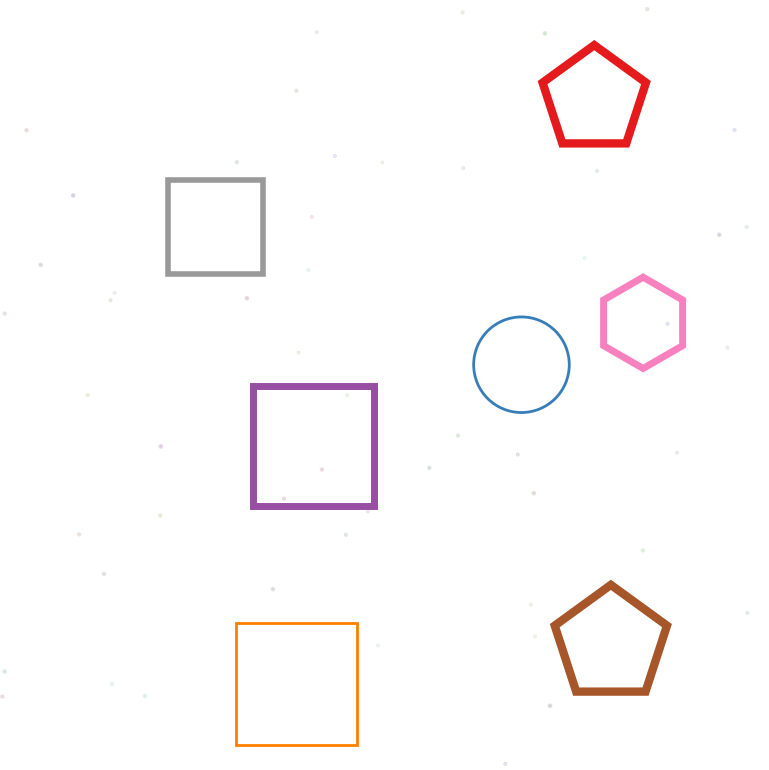[{"shape": "pentagon", "thickness": 3, "radius": 0.35, "center": [0.772, 0.871]}, {"shape": "circle", "thickness": 1, "radius": 0.31, "center": [0.677, 0.526]}, {"shape": "square", "thickness": 2.5, "radius": 0.39, "center": [0.407, 0.421]}, {"shape": "square", "thickness": 1, "radius": 0.4, "center": [0.385, 0.111]}, {"shape": "pentagon", "thickness": 3, "radius": 0.38, "center": [0.793, 0.164]}, {"shape": "hexagon", "thickness": 2.5, "radius": 0.3, "center": [0.835, 0.581]}, {"shape": "square", "thickness": 2, "radius": 0.31, "center": [0.28, 0.705]}]